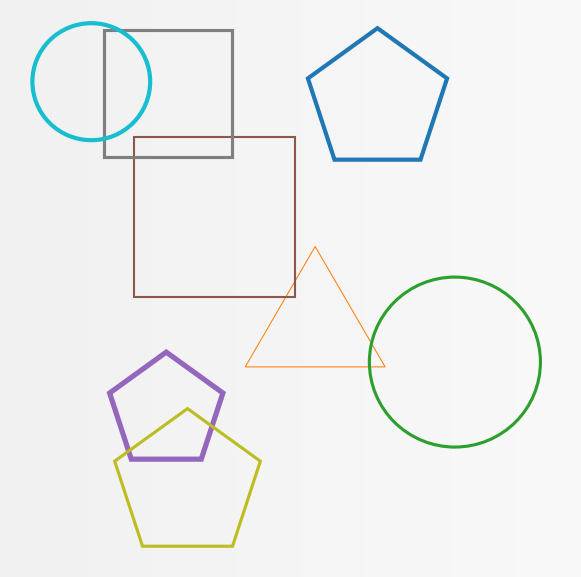[{"shape": "pentagon", "thickness": 2, "radius": 0.63, "center": [0.649, 0.824]}, {"shape": "triangle", "thickness": 0.5, "radius": 0.69, "center": [0.542, 0.433]}, {"shape": "circle", "thickness": 1.5, "radius": 0.74, "center": [0.783, 0.372]}, {"shape": "pentagon", "thickness": 2.5, "radius": 0.51, "center": [0.286, 0.287]}, {"shape": "square", "thickness": 1, "radius": 0.69, "center": [0.368, 0.623]}, {"shape": "square", "thickness": 1.5, "radius": 0.55, "center": [0.289, 0.837]}, {"shape": "pentagon", "thickness": 1.5, "radius": 0.66, "center": [0.323, 0.16]}, {"shape": "circle", "thickness": 2, "radius": 0.51, "center": [0.157, 0.858]}]